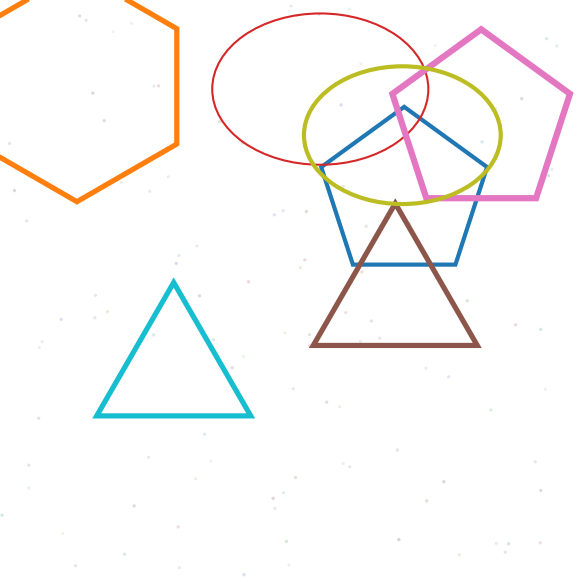[{"shape": "pentagon", "thickness": 2, "radius": 0.76, "center": [0.7, 0.663]}, {"shape": "hexagon", "thickness": 2.5, "radius": 1.0, "center": [0.133, 0.85]}, {"shape": "oval", "thickness": 1, "radius": 0.94, "center": [0.555, 0.845]}, {"shape": "triangle", "thickness": 2.5, "radius": 0.82, "center": [0.684, 0.483]}, {"shape": "pentagon", "thickness": 3, "radius": 0.81, "center": [0.833, 0.787]}, {"shape": "oval", "thickness": 2, "radius": 0.85, "center": [0.697, 0.765]}, {"shape": "triangle", "thickness": 2.5, "radius": 0.77, "center": [0.301, 0.356]}]